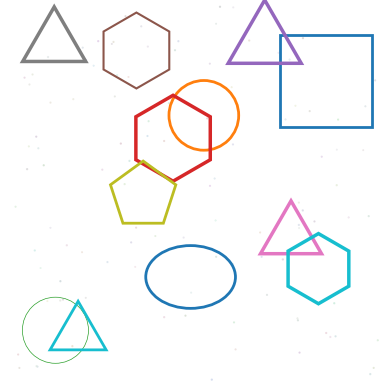[{"shape": "square", "thickness": 2, "radius": 0.6, "center": [0.848, 0.788]}, {"shape": "oval", "thickness": 2, "radius": 0.58, "center": [0.495, 0.281]}, {"shape": "circle", "thickness": 2, "radius": 0.45, "center": [0.529, 0.7]}, {"shape": "circle", "thickness": 0.5, "radius": 0.43, "center": [0.144, 0.142]}, {"shape": "hexagon", "thickness": 2.5, "radius": 0.56, "center": [0.45, 0.641]}, {"shape": "triangle", "thickness": 2.5, "radius": 0.55, "center": [0.688, 0.89]}, {"shape": "hexagon", "thickness": 1.5, "radius": 0.49, "center": [0.354, 0.869]}, {"shape": "triangle", "thickness": 2.5, "radius": 0.46, "center": [0.756, 0.387]}, {"shape": "triangle", "thickness": 2.5, "radius": 0.47, "center": [0.141, 0.888]}, {"shape": "pentagon", "thickness": 2, "radius": 0.45, "center": [0.372, 0.492]}, {"shape": "hexagon", "thickness": 2.5, "radius": 0.46, "center": [0.827, 0.302]}, {"shape": "triangle", "thickness": 2, "radius": 0.42, "center": [0.203, 0.133]}]